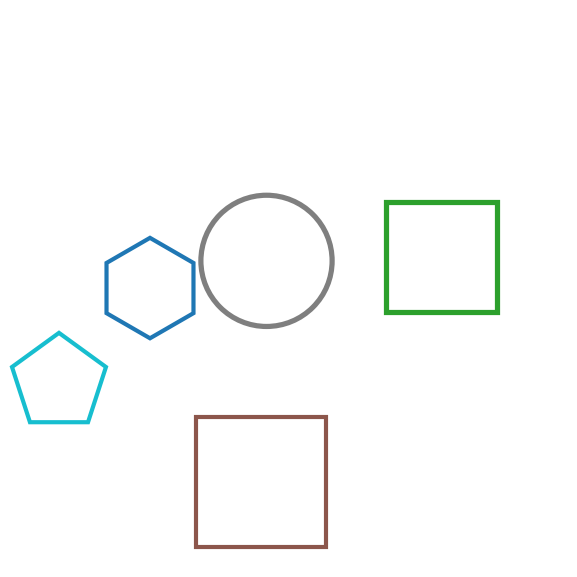[{"shape": "hexagon", "thickness": 2, "radius": 0.43, "center": [0.26, 0.5]}, {"shape": "square", "thickness": 2.5, "radius": 0.48, "center": [0.765, 0.554]}, {"shape": "square", "thickness": 2, "radius": 0.56, "center": [0.451, 0.164]}, {"shape": "circle", "thickness": 2.5, "radius": 0.57, "center": [0.461, 0.547]}, {"shape": "pentagon", "thickness": 2, "radius": 0.43, "center": [0.102, 0.337]}]